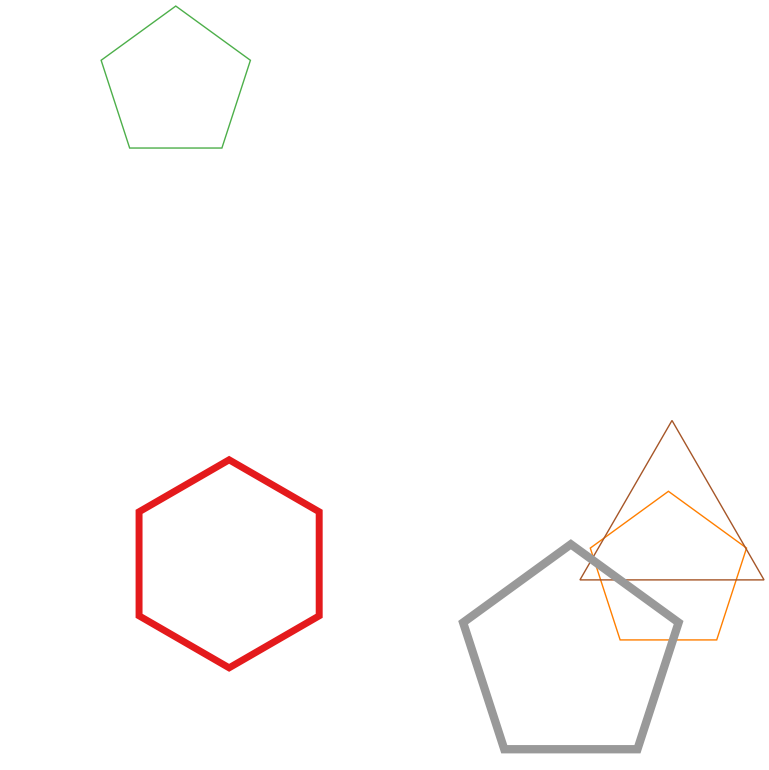[{"shape": "hexagon", "thickness": 2.5, "radius": 0.68, "center": [0.298, 0.268]}, {"shape": "pentagon", "thickness": 0.5, "radius": 0.51, "center": [0.228, 0.89]}, {"shape": "pentagon", "thickness": 0.5, "radius": 0.53, "center": [0.868, 0.255]}, {"shape": "triangle", "thickness": 0.5, "radius": 0.69, "center": [0.873, 0.316]}, {"shape": "pentagon", "thickness": 3, "radius": 0.74, "center": [0.741, 0.146]}]